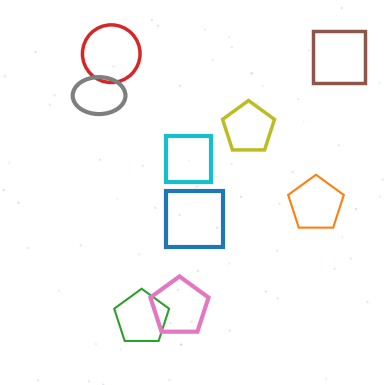[{"shape": "square", "thickness": 3, "radius": 0.37, "center": [0.505, 0.431]}, {"shape": "pentagon", "thickness": 1.5, "radius": 0.38, "center": [0.821, 0.47]}, {"shape": "pentagon", "thickness": 1.5, "radius": 0.37, "center": [0.368, 0.175]}, {"shape": "circle", "thickness": 2.5, "radius": 0.37, "center": [0.289, 0.861]}, {"shape": "square", "thickness": 2.5, "radius": 0.34, "center": [0.879, 0.852]}, {"shape": "pentagon", "thickness": 3, "radius": 0.4, "center": [0.466, 0.203]}, {"shape": "oval", "thickness": 3, "radius": 0.34, "center": [0.257, 0.752]}, {"shape": "pentagon", "thickness": 2.5, "radius": 0.35, "center": [0.646, 0.668]}, {"shape": "square", "thickness": 3, "radius": 0.3, "center": [0.49, 0.587]}]